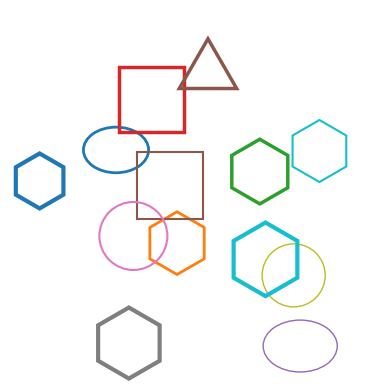[{"shape": "oval", "thickness": 2, "radius": 0.42, "center": [0.301, 0.611]}, {"shape": "hexagon", "thickness": 3, "radius": 0.36, "center": [0.103, 0.53]}, {"shape": "hexagon", "thickness": 2, "radius": 0.41, "center": [0.46, 0.368]}, {"shape": "hexagon", "thickness": 2.5, "radius": 0.42, "center": [0.675, 0.554]}, {"shape": "square", "thickness": 2.5, "radius": 0.42, "center": [0.394, 0.742]}, {"shape": "oval", "thickness": 1, "radius": 0.48, "center": [0.78, 0.101]}, {"shape": "square", "thickness": 1.5, "radius": 0.43, "center": [0.442, 0.519]}, {"shape": "triangle", "thickness": 2.5, "radius": 0.43, "center": [0.54, 0.813]}, {"shape": "circle", "thickness": 1.5, "radius": 0.44, "center": [0.346, 0.387]}, {"shape": "hexagon", "thickness": 3, "radius": 0.46, "center": [0.335, 0.109]}, {"shape": "circle", "thickness": 1, "radius": 0.41, "center": [0.763, 0.285]}, {"shape": "hexagon", "thickness": 1.5, "radius": 0.4, "center": [0.83, 0.608]}, {"shape": "hexagon", "thickness": 3, "radius": 0.48, "center": [0.69, 0.326]}]